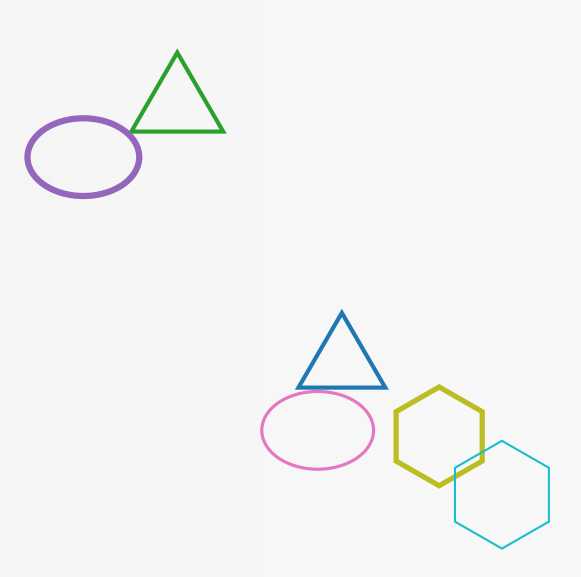[{"shape": "triangle", "thickness": 2, "radius": 0.43, "center": [0.588, 0.371]}, {"shape": "triangle", "thickness": 2, "radius": 0.46, "center": [0.305, 0.817]}, {"shape": "oval", "thickness": 3, "radius": 0.48, "center": [0.143, 0.727]}, {"shape": "oval", "thickness": 1.5, "radius": 0.48, "center": [0.547, 0.254]}, {"shape": "hexagon", "thickness": 2.5, "radius": 0.43, "center": [0.756, 0.244]}, {"shape": "hexagon", "thickness": 1, "radius": 0.47, "center": [0.864, 0.143]}]